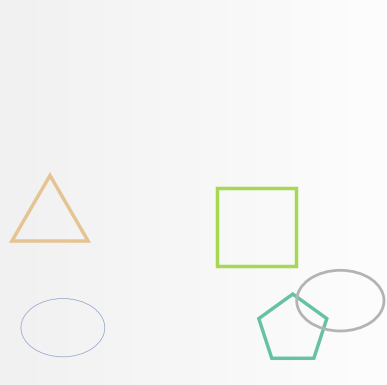[{"shape": "pentagon", "thickness": 2.5, "radius": 0.46, "center": [0.756, 0.144]}, {"shape": "oval", "thickness": 0.5, "radius": 0.54, "center": [0.162, 0.149]}, {"shape": "square", "thickness": 2.5, "radius": 0.51, "center": [0.662, 0.41]}, {"shape": "triangle", "thickness": 2.5, "radius": 0.57, "center": [0.129, 0.431]}, {"shape": "oval", "thickness": 2, "radius": 0.56, "center": [0.878, 0.219]}]